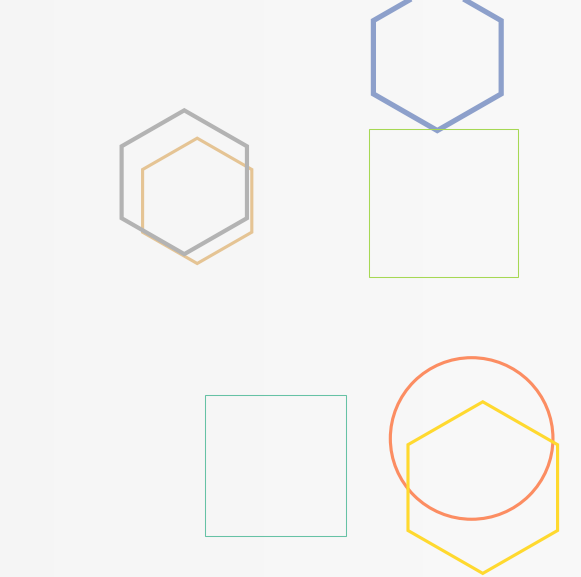[{"shape": "square", "thickness": 0.5, "radius": 0.61, "center": [0.475, 0.193]}, {"shape": "circle", "thickness": 1.5, "radius": 0.7, "center": [0.811, 0.24]}, {"shape": "hexagon", "thickness": 2.5, "radius": 0.63, "center": [0.752, 0.9]}, {"shape": "square", "thickness": 0.5, "radius": 0.64, "center": [0.763, 0.648]}, {"shape": "hexagon", "thickness": 1.5, "radius": 0.74, "center": [0.831, 0.155]}, {"shape": "hexagon", "thickness": 1.5, "radius": 0.54, "center": [0.339, 0.651]}, {"shape": "hexagon", "thickness": 2, "radius": 0.62, "center": [0.317, 0.684]}]